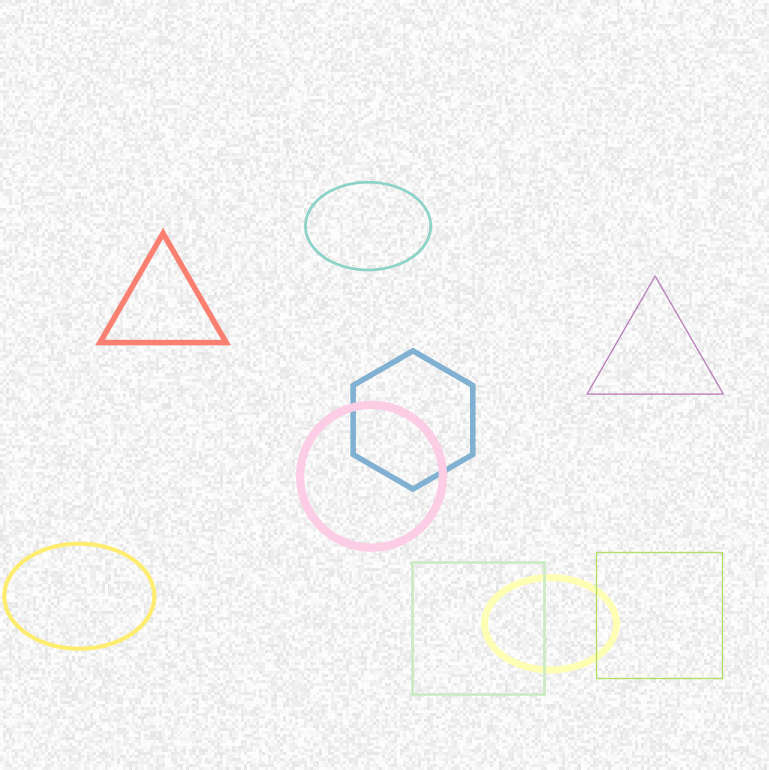[{"shape": "oval", "thickness": 1, "radius": 0.41, "center": [0.478, 0.706]}, {"shape": "oval", "thickness": 2.5, "radius": 0.43, "center": [0.715, 0.19]}, {"shape": "triangle", "thickness": 2, "radius": 0.47, "center": [0.212, 0.602]}, {"shape": "hexagon", "thickness": 2, "radius": 0.45, "center": [0.536, 0.455]}, {"shape": "square", "thickness": 0.5, "radius": 0.41, "center": [0.855, 0.201]}, {"shape": "circle", "thickness": 3, "radius": 0.46, "center": [0.482, 0.382]}, {"shape": "triangle", "thickness": 0.5, "radius": 0.51, "center": [0.851, 0.539]}, {"shape": "square", "thickness": 1, "radius": 0.43, "center": [0.621, 0.185]}, {"shape": "oval", "thickness": 1.5, "radius": 0.49, "center": [0.103, 0.226]}]